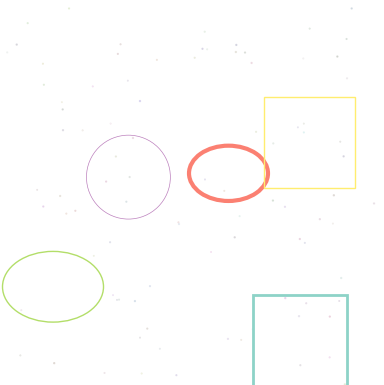[{"shape": "square", "thickness": 2, "radius": 0.61, "center": [0.779, 0.112]}, {"shape": "oval", "thickness": 3, "radius": 0.51, "center": [0.593, 0.55]}, {"shape": "oval", "thickness": 1, "radius": 0.66, "center": [0.138, 0.255]}, {"shape": "circle", "thickness": 0.5, "radius": 0.54, "center": [0.334, 0.54]}, {"shape": "square", "thickness": 1, "radius": 0.59, "center": [0.805, 0.63]}]